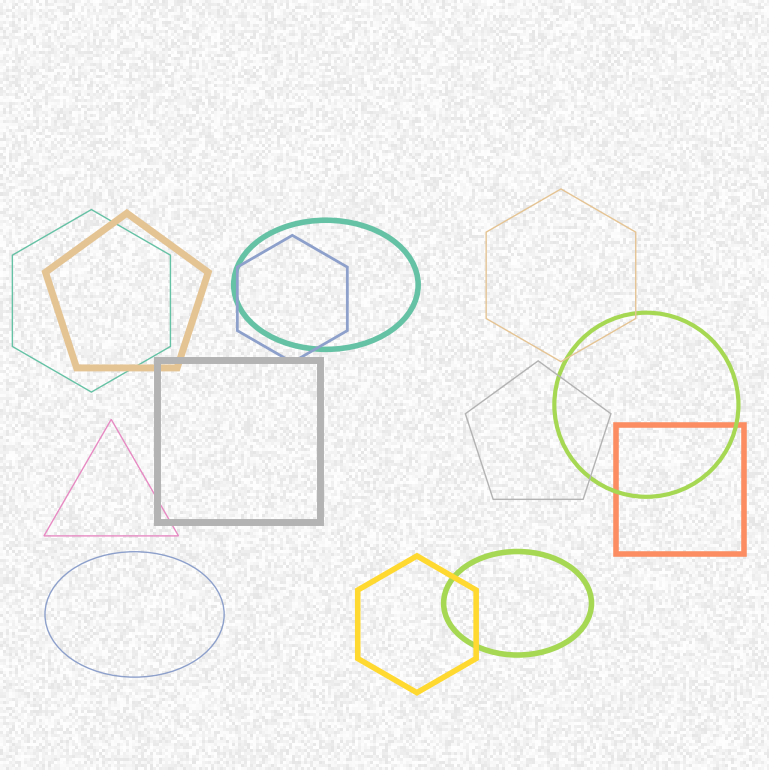[{"shape": "hexagon", "thickness": 0.5, "radius": 0.59, "center": [0.119, 0.609]}, {"shape": "oval", "thickness": 2, "radius": 0.6, "center": [0.423, 0.63]}, {"shape": "square", "thickness": 2, "radius": 0.42, "center": [0.883, 0.364]}, {"shape": "hexagon", "thickness": 1, "radius": 0.41, "center": [0.38, 0.612]}, {"shape": "oval", "thickness": 0.5, "radius": 0.58, "center": [0.175, 0.202]}, {"shape": "triangle", "thickness": 0.5, "radius": 0.5, "center": [0.144, 0.354]}, {"shape": "circle", "thickness": 1.5, "radius": 0.6, "center": [0.839, 0.474]}, {"shape": "oval", "thickness": 2, "radius": 0.48, "center": [0.672, 0.217]}, {"shape": "hexagon", "thickness": 2, "radius": 0.44, "center": [0.541, 0.189]}, {"shape": "pentagon", "thickness": 2.5, "radius": 0.56, "center": [0.165, 0.612]}, {"shape": "hexagon", "thickness": 0.5, "radius": 0.56, "center": [0.729, 0.642]}, {"shape": "square", "thickness": 2.5, "radius": 0.53, "center": [0.31, 0.427]}, {"shape": "pentagon", "thickness": 0.5, "radius": 0.5, "center": [0.699, 0.432]}]